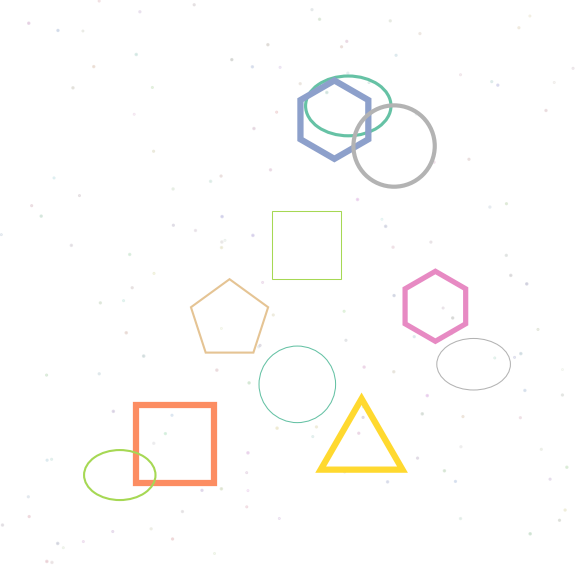[{"shape": "circle", "thickness": 0.5, "radius": 0.33, "center": [0.515, 0.334]}, {"shape": "oval", "thickness": 1.5, "radius": 0.37, "center": [0.603, 0.816]}, {"shape": "square", "thickness": 3, "radius": 0.34, "center": [0.302, 0.23]}, {"shape": "hexagon", "thickness": 3, "radius": 0.34, "center": [0.579, 0.792]}, {"shape": "hexagon", "thickness": 2.5, "radius": 0.3, "center": [0.754, 0.469]}, {"shape": "square", "thickness": 0.5, "radius": 0.3, "center": [0.531, 0.575]}, {"shape": "oval", "thickness": 1, "radius": 0.31, "center": [0.207, 0.177]}, {"shape": "triangle", "thickness": 3, "radius": 0.41, "center": [0.626, 0.227]}, {"shape": "pentagon", "thickness": 1, "radius": 0.35, "center": [0.397, 0.445]}, {"shape": "circle", "thickness": 2, "radius": 0.35, "center": [0.682, 0.746]}, {"shape": "oval", "thickness": 0.5, "radius": 0.32, "center": [0.82, 0.368]}]